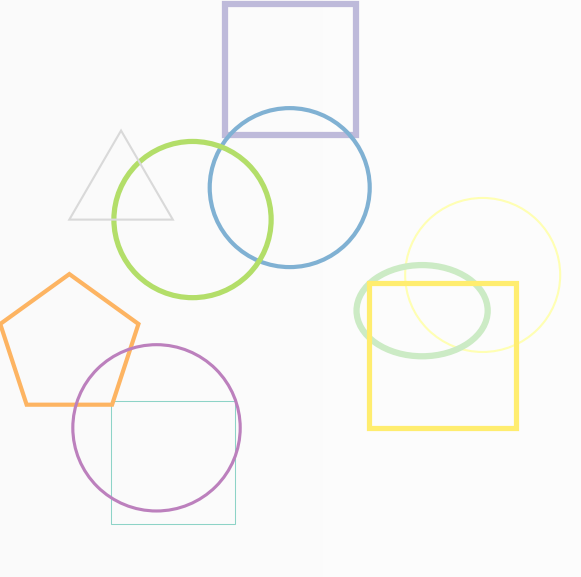[{"shape": "square", "thickness": 0.5, "radius": 0.53, "center": [0.297, 0.199]}, {"shape": "circle", "thickness": 1, "radius": 0.67, "center": [0.83, 0.523]}, {"shape": "square", "thickness": 3, "radius": 0.57, "center": [0.5, 0.879]}, {"shape": "circle", "thickness": 2, "radius": 0.69, "center": [0.498, 0.674]}, {"shape": "pentagon", "thickness": 2, "radius": 0.63, "center": [0.119, 0.4]}, {"shape": "circle", "thickness": 2.5, "radius": 0.68, "center": [0.331, 0.619]}, {"shape": "triangle", "thickness": 1, "radius": 0.51, "center": [0.208, 0.67]}, {"shape": "circle", "thickness": 1.5, "radius": 0.72, "center": [0.269, 0.258]}, {"shape": "oval", "thickness": 3, "radius": 0.56, "center": [0.726, 0.461]}, {"shape": "square", "thickness": 2.5, "radius": 0.63, "center": [0.761, 0.384]}]